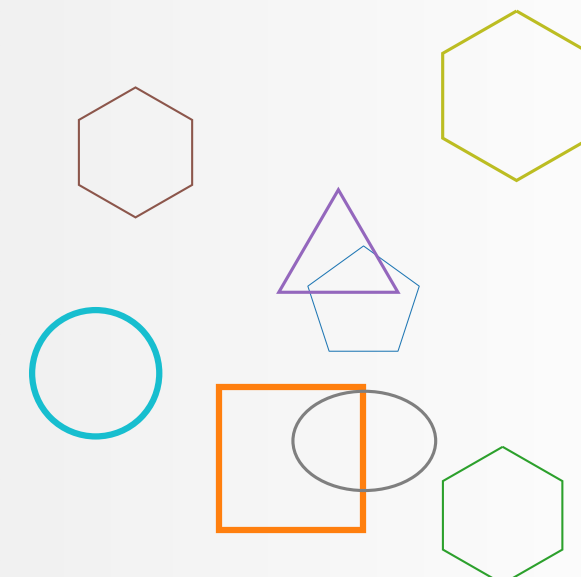[{"shape": "pentagon", "thickness": 0.5, "radius": 0.5, "center": [0.625, 0.472]}, {"shape": "square", "thickness": 3, "radius": 0.62, "center": [0.5, 0.205]}, {"shape": "hexagon", "thickness": 1, "radius": 0.59, "center": [0.865, 0.107]}, {"shape": "triangle", "thickness": 1.5, "radius": 0.59, "center": [0.582, 0.552]}, {"shape": "hexagon", "thickness": 1, "radius": 0.56, "center": [0.233, 0.735]}, {"shape": "oval", "thickness": 1.5, "radius": 0.61, "center": [0.627, 0.236]}, {"shape": "hexagon", "thickness": 1.5, "radius": 0.73, "center": [0.889, 0.833]}, {"shape": "circle", "thickness": 3, "radius": 0.55, "center": [0.165, 0.353]}]